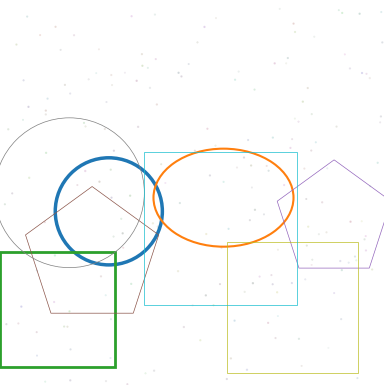[{"shape": "circle", "thickness": 2.5, "radius": 0.7, "center": [0.283, 0.451]}, {"shape": "oval", "thickness": 1.5, "radius": 0.91, "center": [0.581, 0.487]}, {"shape": "square", "thickness": 2, "radius": 0.74, "center": [0.149, 0.196]}, {"shape": "pentagon", "thickness": 0.5, "radius": 0.78, "center": [0.868, 0.429]}, {"shape": "pentagon", "thickness": 0.5, "radius": 0.91, "center": [0.239, 0.334]}, {"shape": "circle", "thickness": 0.5, "radius": 0.97, "center": [0.18, 0.499]}, {"shape": "square", "thickness": 0.5, "radius": 0.85, "center": [0.759, 0.202]}, {"shape": "square", "thickness": 0.5, "radius": 1.0, "center": [0.573, 0.407]}]